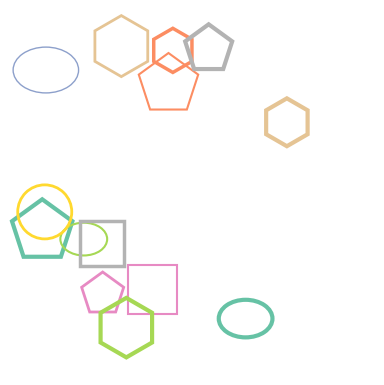[{"shape": "oval", "thickness": 3, "radius": 0.35, "center": [0.638, 0.172]}, {"shape": "pentagon", "thickness": 3, "radius": 0.41, "center": [0.11, 0.4]}, {"shape": "hexagon", "thickness": 2.5, "radius": 0.29, "center": [0.449, 0.869]}, {"shape": "pentagon", "thickness": 1.5, "radius": 0.41, "center": [0.438, 0.781]}, {"shape": "oval", "thickness": 1, "radius": 0.43, "center": [0.119, 0.818]}, {"shape": "square", "thickness": 1.5, "radius": 0.32, "center": [0.396, 0.248]}, {"shape": "pentagon", "thickness": 2, "radius": 0.29, "center": [0.267, 0.236]}, {"shape": "hexagon", "thickness": 3, "radius": 0.39, "center": [0.328, 0.149]}, {"shape": "oval", "thickness": 1.5, "radius": 0.3, "center": [0.218, 0.379]}, {"shape": "circle", "thickness": 2, "radius": 0.35, "center": [0.116, 0.45]}, {"shape": "hexagon", "thickness": 3, "radius": 0.31, "center": [0.745, 0.682]}, {"shape": "hexagon", "thickness": 2, "radius": 0.4, "center": [0.315, 0.88]}, {"shape": "square", "thickness": 2.5, "radius": 0.29, "center": [0.265, 0.368]}, {"shape": "pentagon", "thickness": 3, "radius": 0.32, "center": [0.542, 0.873]}]